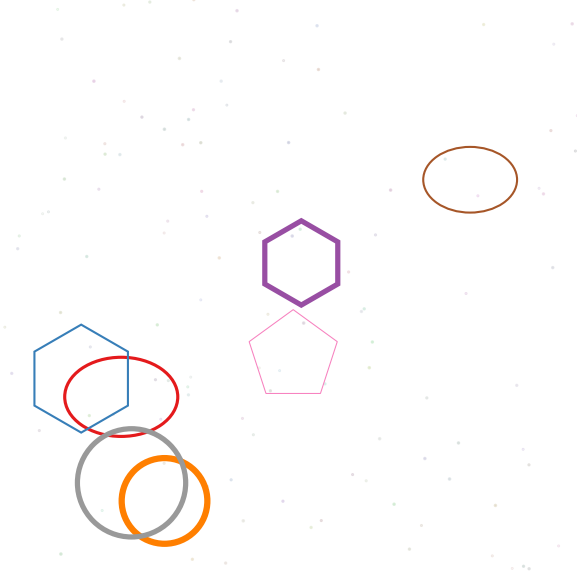[{"shape": "oval", "thickness": 1.5, "radius": 0.49, "center": [0.21, 0.312]}, {"shape": "hexagon", "thickness": 1, "radius": 0.47, "center": [0.141, 0.344]}, {"shape": "hexagon", "thickness": 2.5, "radius": 0.36, "center": [0.522, 0.544]}, {"shape": "circle", "thickness": 3, "radius": 0.37, "center": [0.285, 0.132]}, {"shape": "oval", "thickness": 1, "radius": 0.41, "center": [0.814, 0.688]}, {"shape": "pentagon", "thickness": 0.5, "radius": 0.4, "center": [0.508, 0.383]}, {"shape": "circle", "thickness": 2.5, "radius": 0.47, "center": [0.228, 0.163]}]